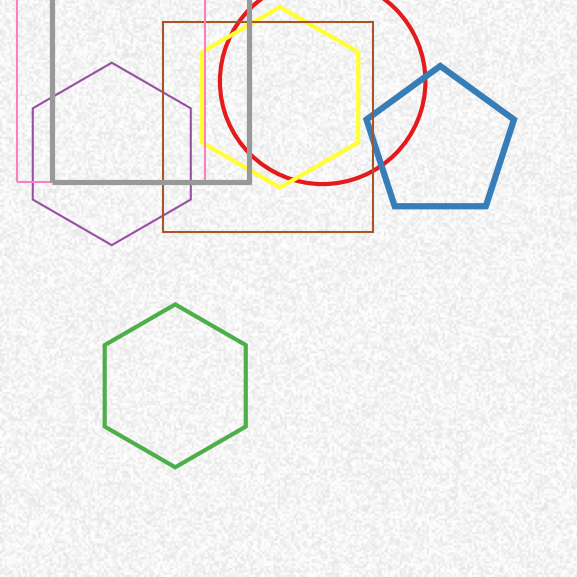[{"shape": "circle", "thickness": 2, "radius": 0.89, "center": [0.559, 0.858]}, {"shape": "pentagon", "thickness": 3, "radius": 0.67, "center": [0.762, 0.751]}, {"shape": "hexagon", "thickness": 2, "radius": 0.71, "center": [0.303, 0.331]}, {"shape": "hexagon", "thickness": 1, "radius": 0.79, "center": [0.194, 0.733]}, {"shape": "hexagon", "thickness": 2, "radius": 0.78, "center": [0.485, 0.831]}, {"shape": "square", "thickness": 1, "radius": 0.91, "center": [0.464, 0.779]}, {"shape": "square", "thickness": 1, "radius": 0.81, "center": [0.192, 0.846]}, {"shape": "square", "thickness": 2.5, "radius": 0.86, "center": [0.26, 0.856]}]